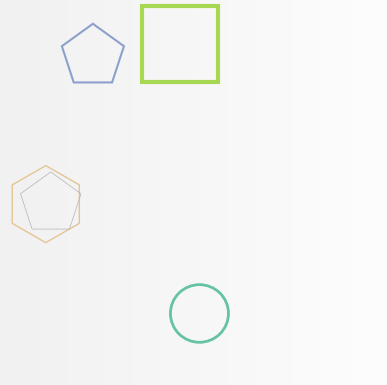[{"shape": "circle", "thickness": 2, "radius": 0.37, "center": [0.515, 0.186]}, {"shape": "pentagon", "thickness": 1.5, "radius": 0.42, "center": [0.24, 0.854]}, {"shape": "square", "thickness": 3, "radius": 0.49, "center": [0.464, 0.886]}, {"shape": "hexagon", "thickness": 1, "radius": 0.5, "center": [0.118, 0.47]}, {"shape": "pentagon", "thickness": 0.5, "radius": 0.41, "center": [0.131, 0.471]}]